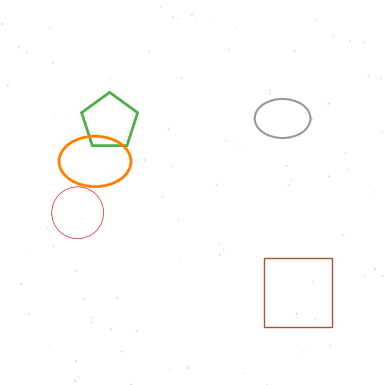[{"shape": "circle", "thickness": 0.5, "radius": 0.34, "center": [0.202, 0.447]}, {"shape": "pentagon", "thickness": 2, "radius": 0.38, "center": [0.285, 0.684]}, {"shape": "oval", "thickness": 2, "radius": 0.47, "center": [0.247, 0.581]}, {"shape": "square", "thickness": 1, "radius": 0.44, "center": [0.774, 0.24]}, {"shape": "oval", "thickness": 1.5, "radius": 0.36, "center": [0.734, 0.692]}]